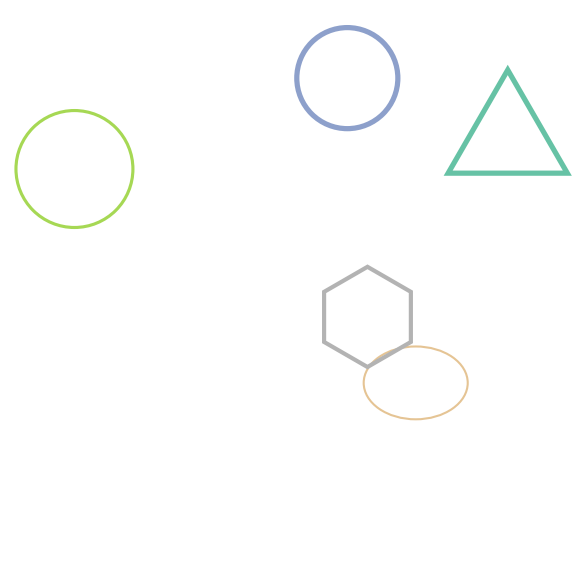[{"shape": "triangle", "thickness": 2.5, "radius": 0.6, "center": [0.879, 0.759]}, {"shape": "circle", "thickness": 2.5, "radius": 0.44, "center": [0.601, 0.864]}, {"shape": "circle", "thickness": 1.5, "radius": 0.51, "center": [0.129, 0.706]}, {"shape": "oval", "thickness": 1, "radius": 0.45, "center": [0.72, 0.336]}, {"shape": "hexagon", "thickness": 2, "radius": 0.43, "center": [0.636, 0.45]}]